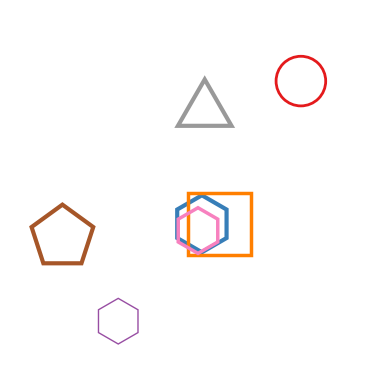[{"shape": "circle", "thickness": 2, "radius": 0.32, "center": [0.782, 0.789]}, {"shape": "hexagon", "thickness": 3, "radius": 0.37, "center": [0.524, 0.419]}, {"shape": "hexagon", "thickness": 1, "radius": 0.3, "center": [0.307, 0.166]}, {"shape": "square", "thickness": 2.5, "radius": 0.41, "center": [0.57, 0.418]}, {"shape": "pentagon", "thickness": 3, "radius": 0.42, "center": [0.162, 0.384]}, {"shape": "hexagon", "thickness": 2.5, "radius": 0.3, "center": [0.514, 0.401]}, {"shape": "triangle", "thickness": 3, "radius": 0.4, "center": [0.532, 0.713]}]